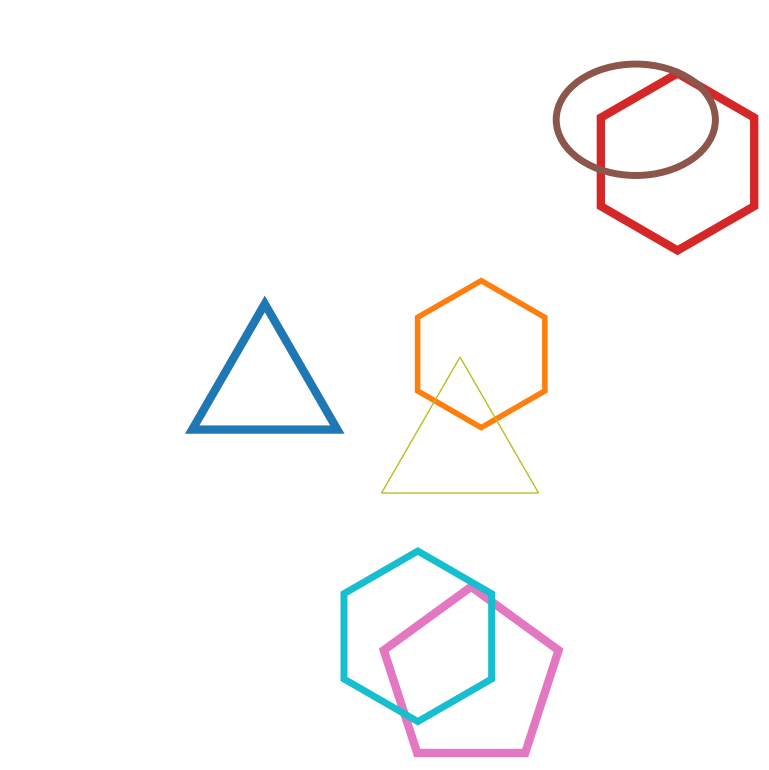[{"shape": "triangle", "thickness": 3, "radius": 0.54, "center": [0.344, 0.497]}, {"shape": "hexagon", "thickness": 2, "radius": 0.48, "center": [0.625, 0.54]}, {"shape": "hexagon", "thickness": 3, "radius": 0.57, "center": [0.88, 0.79]}, {"shape": "oval", "thickness": 2.5, "radius": 0.52, "center": [0.826, 0.844]}, {"shape": "pentagon", "thickness": 3, "radius": 0.6, "center": [0.612, 0.119]}, {"shape": "triangle", "thickness": 0.5, "radius": 0.59, "center": [0.597, 0.419]}, {"shape": "hexagon", "thickness": 2.5, "radius": 0.55, "center": [0.543, 0.174]}]